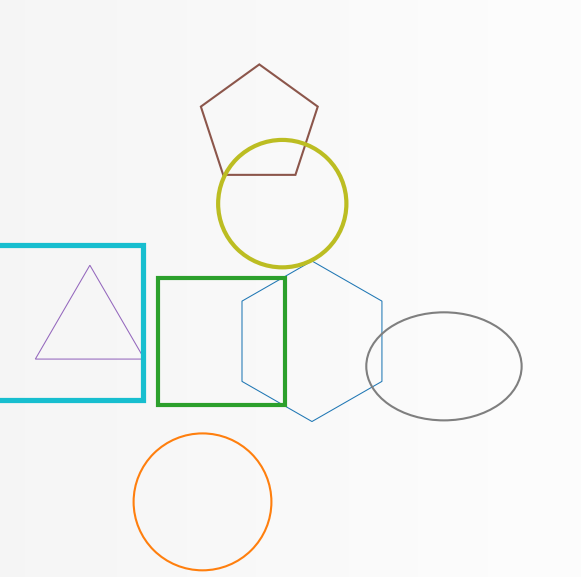[{"shape": "hexagon", "thickness": 0.5, "radius": 0.7, "center": [0.537, 0.408]}, {"shape": "circle", "thickness": 1, "radius": 0.59, "center": [0.348, 0.13]}, {"shape": "square", "thickness": 2, "radius": 0.55, "center": [0.382, 0.408]}, {"shape": "triangle", "thickness": 0.5, "radius": 0.54, "center": [0.155, 0.432]}, {"shape": "pentagon", "thickness": 1, "radius": 0.53, "center": [0.446, 0.782]}, {"shape": "oval", "thickness": 1, "radius": 0.67, "center": [0.764, 0.365]}, {"shape": "circle", "thickness": 2, "radius": 0.55, "center": [0.486, 0.647]}, {"shape": "square", "thickness": 2.5, "radius": 0.67, "center": [0.112, 0.441]}]